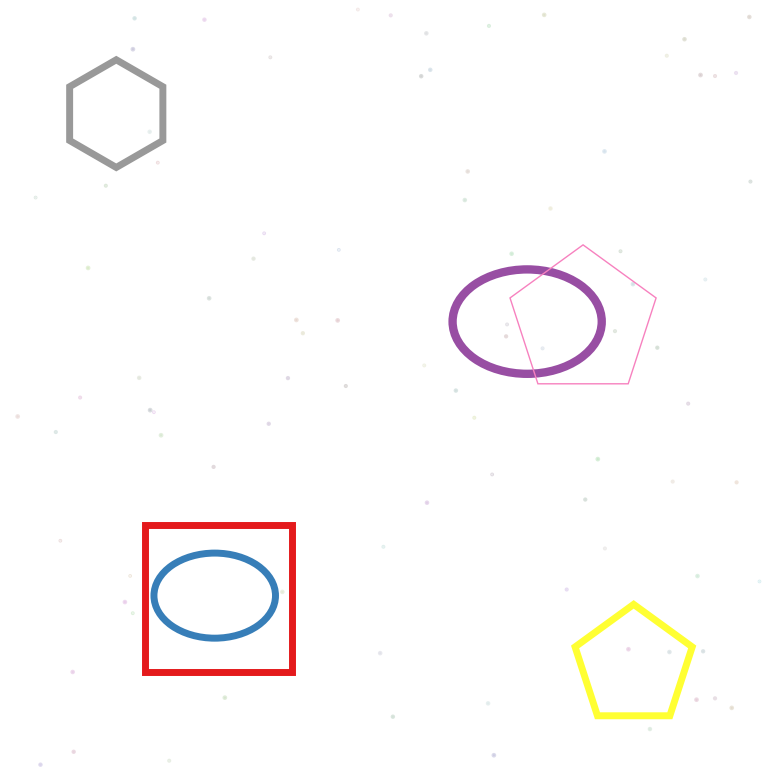[{"shape": "square", "thickness": 2.5, "radius": 0.48, "center": [0.284, 0.223]}, {"shape": "oval", "thickness": 2.5, "radius": 0.39, "center": [0.279, 0.226]}, {"shape": "oval", "thickness": 3, "radius": 0.48, "center": [0.685, 0.582]}, {"shape": "pentagon", "thickness": 2.5, "radius": 0.4, "center": [0.823, 0.135]}, {"shape": "pentagon", "thickness": 0.5, "radius": 0.5, "center": [0.757, 0.582]}, {"shape": "hexagon", "thickness": 2.5, "radius": 0.35, "center": [0.151, 0.852]}]